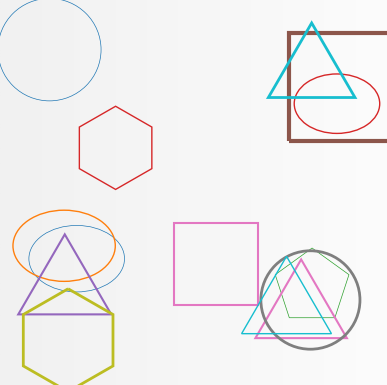[{"shape": "circle", "thickness": 0.5, "radius": 0.67, "center": [0.128, 0.871]}, {"shape": "oval", "thickness": 0.5, "radius": 0.62, "center": [0.198, 0.328]}, {"shape": "oval", "thickness": 1, "radius": 0.66, "center": [0.165, 0.362]}, {"shape": "pentagon", "thickness": 0.5, "radius": 0.5, "center": [0.805, 0.256]}, {"shape": "hexagon", "thickness": 1, "radius": 0.54, "center": [0.298, 0.616]}, {"shape": "oval", "thickness": 1, "radius": 0.55, "center": [0.87, 0.731]}, {"shape": "triangle", "thickness": 1.5, "radius": 0.69, "center": [0.167, 0.253]}, {"shape": "square", "thickness": 3, "radius": 0.7, "center": [0.886, 0.774]}, {"shape": "square", "thickness": 1.5, "radius": 0.54, "center": [0.557, 0.314]}, {"shape": "triangle", "thickness": 1.5, "radius": 0.68, "center": [0.777, 0.19]}, {"shape": "circle", "thickness": 2, "radius": 0.64, "center": [0.801, 0.221]}, {"shape": "hexagon", "thickness": 2, "radius": 0.67, "center": [0.176, 0.116]}, {"shape": "triangle", "thickness": 1, "radius": 0.67, "center": [0.739, 0.2]}, {"shape": "triangle", "thickness": 2, "radius": 0.65, "center": [0.804, 0.811]}]